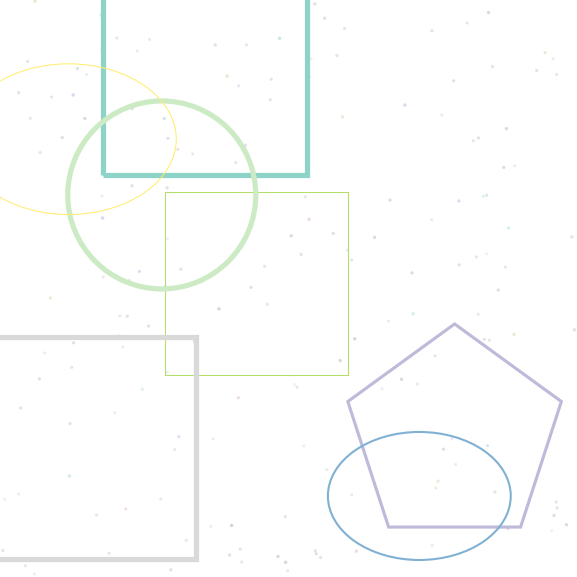[{"shape": "square", "thickness": 2.5, "radius": 0.88, "center": [0.355, 0.872]}, {"shape": "pentagon", "thickness": 1.5, "radius": 0.97, "center": [0.787, 0.244]}, {"shape": "oval", "thickness": 1, "radius": 0.79, "center": [0.726, 0.14]}, {"shape": "square", "thickness": 0.5, "radius": 0.79, "center": [0.444, 0.508]}, {"shape": "square", "thickness": 2.5, "radius": 0.96, "center": [0.147, 0.224]}, {"shape": "circle", "thickness": 2.5, "radius": 0.81, "center": [0.28, 0.662]}, {"shape": "oval", "thickness": 0.5, "radius": 0.93, "center": [0.119, 0.758]}]